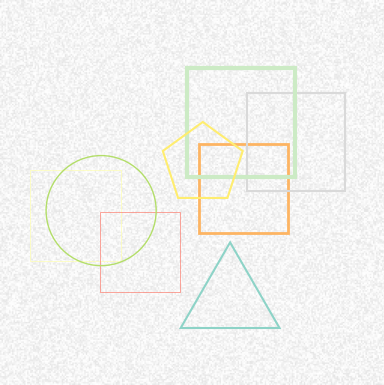[{"shape": "triangle", "thickness": 1.5, "radius": 0.74, "center": [0.598, 0.222]}, {"shape": "square", "thickness": 0.5, "radius": 0.59, "center": [0.195, 0.439]}, {"shape": "square", "thickness": 0.5, "radius": 0.52, "center": [0.363, 0.346]}, {"shape": "square", "thickness": 2, "radius": 0.58, "center": [0.633, 0.511]}, {"shape": "circle", "thickness": 1, "radius": 0.71, "center": [0.263, 0.453]}, {"shape": "square", "thickness": 1.5, "radius": 0.63, "center": [0.769, 0.631]}, {"shape": "square", "thickness": 3, "radius": 0.7, "center": [0.626, 0.682]}, {"shape": "pentagon", "thickness": 1.5, "radius": 0.55, "center": [0.527, 0.574]}]